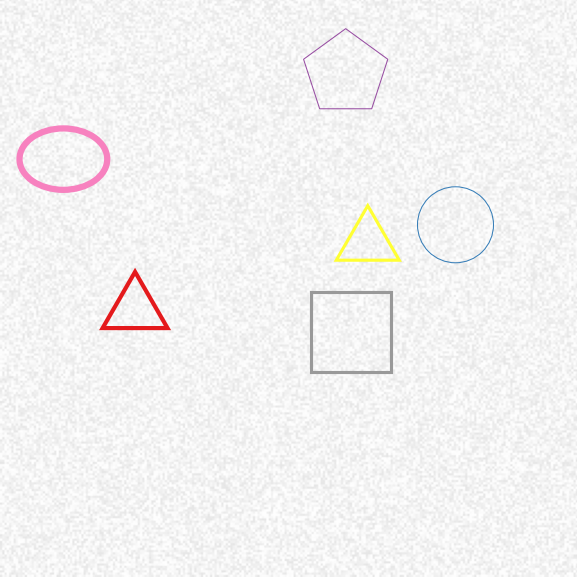[{"shape": "triangle", "thickness": 2, "radius": 0.32, "center": [0.234, 0.463]}, {"shape": "circle", "thickness": 0.5, "radius": 0.33, "center": [0.789, 0.61]}, {"shape": "pentagon", "thickness": 0.5, "radius": 0.38, "center": [0.599, 0.873]}, {"shape": "triangle", "thickness": 1.5, "radius": 0.31, "center": [0.637, 0.58]}, {"shape": "oval", "thickness": 3, "radius": 0.38, "center": [0.11, 0.724]}, {"shape": "square", "thickness": 1.5, "radius": 0.35, "center": [0.607, 0.425]}]